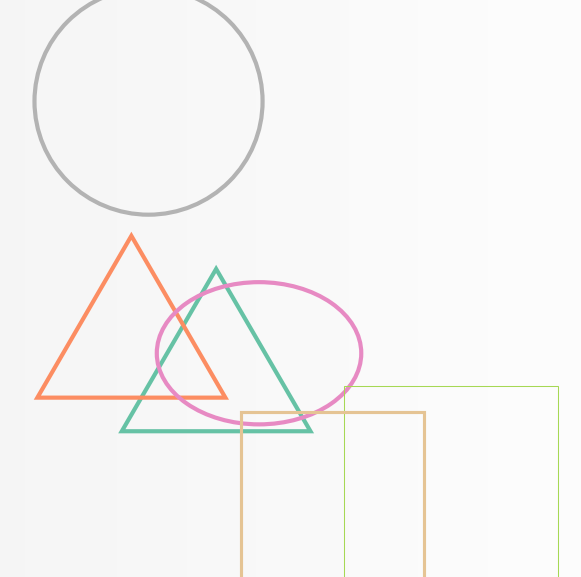[{"shape": "triangle", "thickness": 2, "radius": 0.94, "center": [0.372, 0.346]}, {"shape": "triangle", "thickness": 2, "radius": 0.93, "center": [0.226, 0.404]}, {"shape": "oval", "thickness": 2, "radius": 0.88, "center": [0.446, 0.387]}, {"shape": "square", "thickness": 0.5, "radius": 0.92, "center": [0.775, 0.146]}, {"shape": "square", "thickness": 1.5, "radius": 0.79, "center": [0.572, 0.128]}, {"shape": "circle", "thickness": 2, "radius": 0.98, "center": [0.256, 0.824]}]